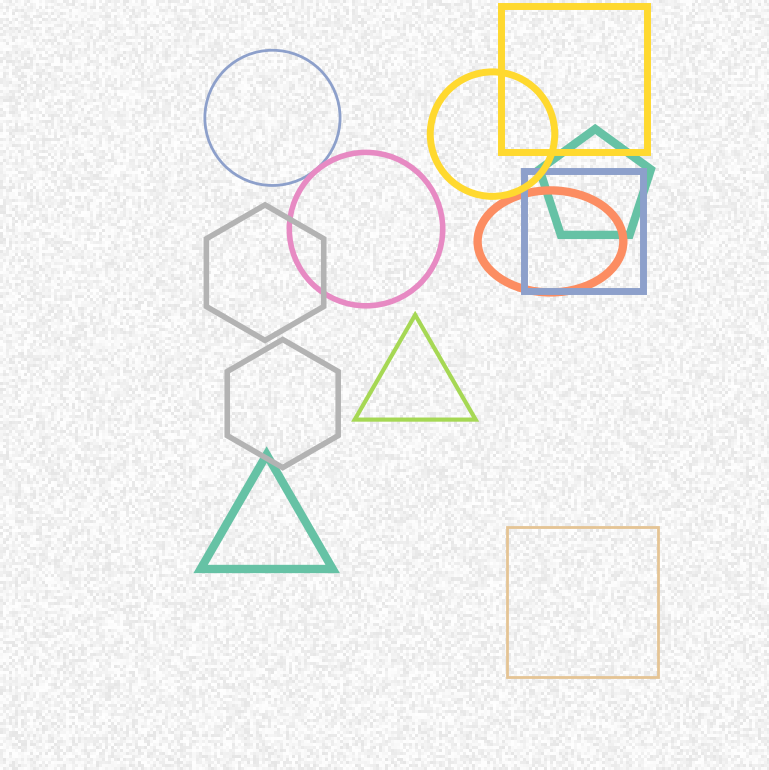[{"shape": "pentagon", "thickness": 3, "radius": 0.38, "center": [0.773, 0.756]}, {"shape": "triangle", "thickness": 3, "radius": 0.5, "center": [0.346, 0.311]}, {"shape": "oval", "thickness": 3, "radius": 0.47, "center": [0.715, 0.686]}, {"shape": "circle", "thickness": 1, "radius": 0.44, "center": [0.354, 0.847]}, {"shape": "square", "thickness": 2.5, "radius": 0.39, "center": [0.758, 0.7]}, {"shape": "circle", "thickness": 2, "radius": 0.5, "center": [0.475, 0.702]}, {"shape": "triangle", "thickness": 1.5, "radius": 0.45, "center": [0.539, 0.5]}, {"shape": "square", "thickness": 2.5, "radius": 0.47, "center": [0.746, 0.898]}, {"shape": "circle", "thickness": 2.5, "radius": 0.4, "center": [0.64, 0.826]}, {"shape": "square", "thickness": 1, "radius": 0.49, "center": [0.756, 0.218]}, {"shape": "hexagon", "thickness": 2, "radius": 0.42, "center": [0.367, 0.476]}, {"shape": "hexagon", "thickness": 2, "radius": 0.44, "center": [0.344, 0.646]}]